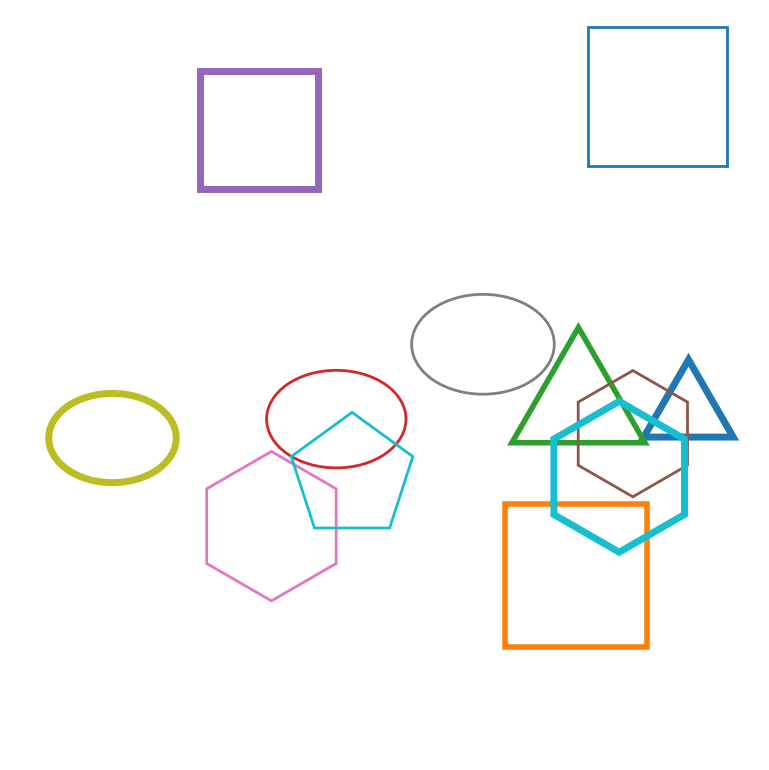[{"shape": "triangle", "thickness": 2.5, "radius": 0.34, "center": [0.894, 0.466]}, {"shape": "square", "thickness": 1, "radius": 0.45, "center": [0.854, 0.874]}, {"shape": "square", "thickness": 2, "radius": 0.46, "center": [0.748, 0.253]}, {"shape": "triangle", "thickness": 2, "radius": 0.5, "center": [0.751, 0.475]}, {"shape": "oval", "thickness": 1, "radius": 0.45, "center": [0.437, 0.456]}, {"shape": "square", "thickness": 2.5, "radius": 0.38, "center": [0.336, 0.831]}, {"shape": "hexagon", "thickness": 1, "radius": 0.41, "center": [0.822, 0.437]}, {"shape": "hexagon", "thickness": 1, "radius": 0.49, "center": [0.353, 0.317]}, {"shape": "oval", "thickness": 1, "radius": 0.46, "center": [0.627, 0.553]}, {"shape": "oval", "thickness": 2.5, "radius": 0.41, "center": [0.146, 0.431]}, {"shape": "pentagon", "thickness": 1, "radius": 0.42, "center": [0.457, 0.381]}, {"shape": "hexagon", "thickness": 2.5, "radius": 0.49, "center": [0.804, 0.381]}]